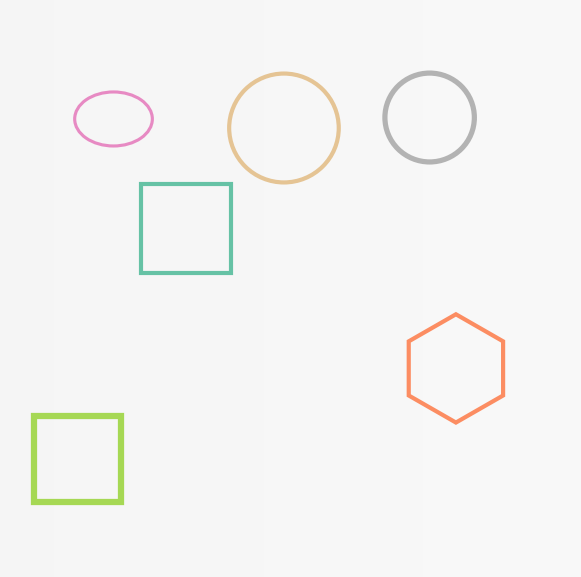[{"shape": "square", "thickness": 2, "radius": 0.39, "center": [0.32, 0.603]}, {"shape": "hexagon", "thickness": 2, "radius": 0.47, "center": [0.784, 0.361]}, {"shape": "oval", "thickness": 1.5, "radius": 0.33, "center": [0.195, 0.793]}, {"shape": "square", "thickness": 3, "radius": 0.37, "center": [0.133, 0.205]}, {"shape": "circle", "thickness": 2, "radius": 0.47, "center": [0.489, 0.777]}, {"shape": "circle", "thickness": 2.5, "radius": 0.38, "center": [0.739, 0.796]}]